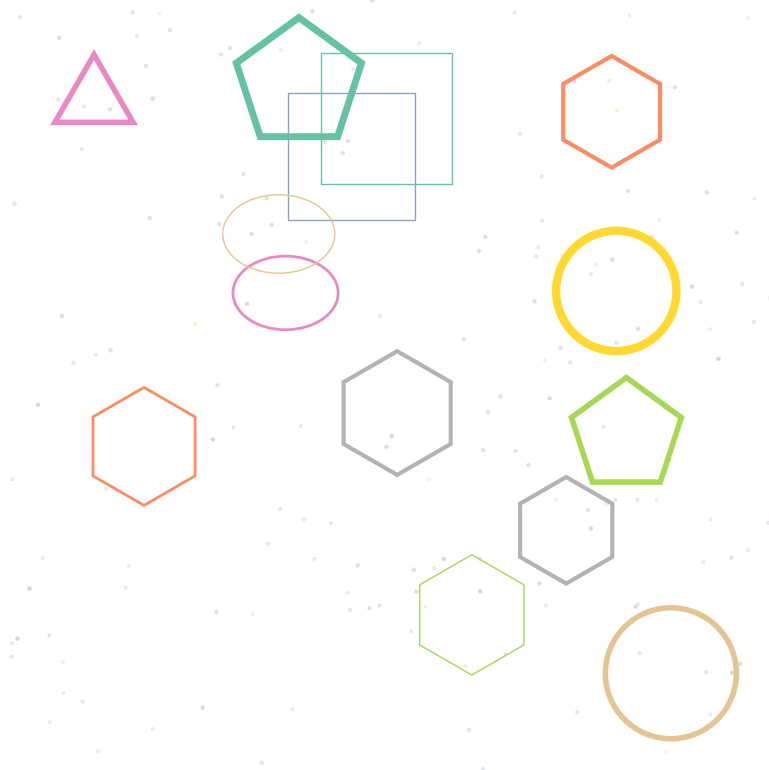[{"shape": "square", "thickness": 0.5, "radius": 0.42, "center": [0.502, 0.846]}, {"shape": "pentagon", "thickness": 2.5, "radius": 0.43, "center": [0.388, 0.892]}, {"shape": "hexagon", "thickness": 1, "radius": 0.38, "center": [0.187, 0.42]}, {"shape": "hexagon", "thickness": 1.5, "radius": 0.36, "center": [0.794, 0.855]}, {"shape": "square", "thickness": 0.5, "radius": 0.41, "center": [0.457, 0.796]}, {"shape": "triangle", "thickness": 2, "radius": 0.29, "center": [0.122, 0.87]}, {"shape": "oval", "thickness": 1, "radius": 0.34, "center": [0.371, 0.62]}, {"shape": "hexagon", "thickness": 0.5, "radius": 0.39, "center": [0.613, 0.201]}, {"shape": "pentagon", "thickness": 2, "radius": 0.38, "center": [0.814, 0.435]}, {"shape": "circle", "thickness": 3, "radius": 0.39, "center": [0.8, 0.622]}, {"shape": "oval", "thickness": 0.5, "radius": 0.36, "center": [0.362, 0.696]}, {"shape": "circle", "thickness": 2, "radius": 0.43, "center": [0.871, 0.126]}, {"shape": "hexagon", "thickness": 1.5, "radius": 0.35, "center": [0.735, 0.311]}, {"shape": "hexagon", "thickness": 1.5, "radius": 0.4, "center": [0.516, 0.464]}]